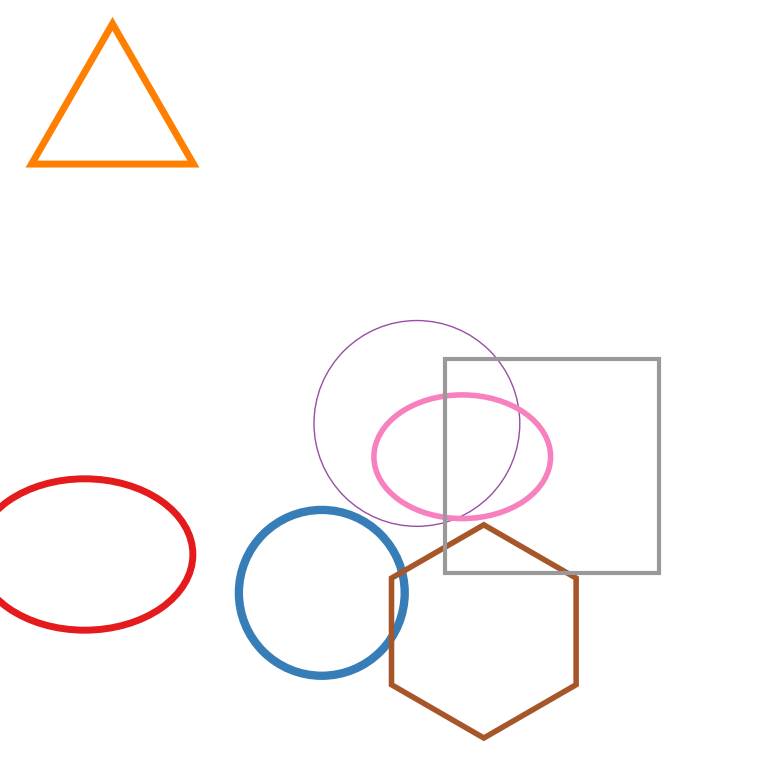[{"shape": "oval", "thickness": 2.5, "radius": 0.7, "center": [0.11, 0.28]}, {"shape": "circle", "thickness": 3, "radius": 0.54, "center": [0.418, 0.23]}, {"shape": "circle", "thickness": 0.5, "radius": 0.67, "center": [0.541, 0.45]}, {"shape": "triangle", "thickness": 2.5, "radius": 0.61, "center": [0.146, 0.848]}, {"shape": "hexagon", "thickness": 2, "radius": 0.69, "center": [0.628, 0.18]}, {"shape": "oval", "thickness": 2, "radius": 0.57, "center": [0.6, 0.407]}, {"shape": "square", "thickness": 1.5, "radius": 0.69, "center": [0.717, 0.395]}]